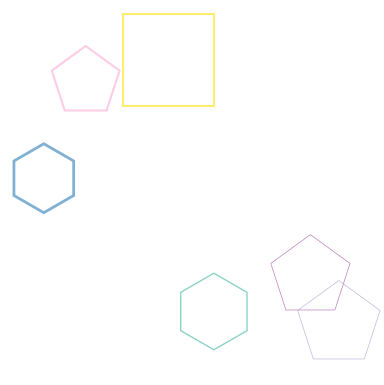[{"shape": "hexagon", "thickness": 1, "radius": 0.5, "center": [0.556, 0.191]}, {"shape": "pentagon", "thickness": 0.5, "radius": 0.56, "center": [0.88, 0.159]}, {"shape": "hexagon", "thickness": 2, "radius": 0.45, "center": [0.114, 0.537]}, {"shape": "pentagon", "thickness": 1.5, "radius": 0.46, "center": [0.223, 0.788]}, {"shape": "pentagon", "thickness": 0.5, "radius": 0.54, "center": [0.806, 0.282]}, {"shape": "square", "thickness": 1.5, "radius": 0.59, "center": [0.438, 0.844]}]